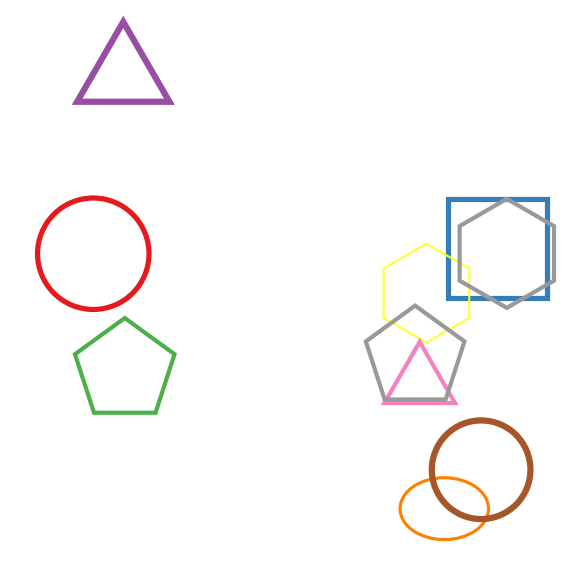[{"shape": "circle", "thickness": 2.5, "radius": 0.48, "center": [0.162, 0.56]}, {"shape": "square", "thickness": 2.5, "radius": 0.43, "center": [0.862, 0.569]}, {"shape": "pentagon", "thickness": 2, "radius": 0.45, "center": [0.216, 0.358]}, {"shape": "triangle", "thickness": 3, "radius": 0.46, "center": [0.213, 0.869]}, {"shape": "oval", "thickness": 1.5, "radius": 0.38, "center": [0.769, 0.118]}, {"shape": "hexagon", "thickness": 1, "radius": 0.43, "center": [0.738, 0.492]}, {"shape": "circle", "thickness": 3, "radius": 0.43, "center": [0.833, 0.186]}, {"shape": "triangle", "thickness": 2, "radius": 0.35, "center": [0.727, 0.336]}, {"shape": "hexagon", "thickness": 2, "radius": 0.47, "center": [0.878, 0.56]}, {"shape": "pentagon", "thickness": 2, "radius": 0.45, "center": [0.719, 0.38]}]